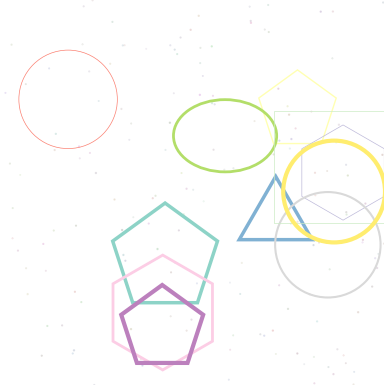[{"shape": "pentagon", "thickness": 2.5, "radius": 0.72, "center": [0.429, 0.329]}, {"shape": "pentagon", "thickness": 1, "radius": 0.53, "center": [0.773, 0.713]}, {"shape": "hexagon", "thickness": 0.5, "radius": 0.62, "center": [0.891, 0.552]}, {"shape": "circle", "thickness": 0.5, "radius": 0.64, "center": [0.177, 0.742]}, {"shape": "triangle", "thickness": 2.5, "radius": 0.55, "center": [0.716, 0.432]}, {"shape": "oval", "thickness": 2, "radius": 0.67, "center": [0.585, 0.647]}, {"shape": "hexagon", "thickness": 2, "radius": 0.75, "center": [0.423, 0.188]}, {"shape": "circle", "thickness": 1.5, "radius": 0.68, "center": [0.852, 0.364]}, {"shape": "pentagon", "thickness": 3, "radius": 0.56, "center": [0.421, 0.148]}, {"shape": "square", "thickness": 0.5, "radius": 0.72, "center": [0.857, 0.566]}, {"shape": "circle", "thickness": 3, "radius": 0.66, "center": [0.868, 0.503]}]